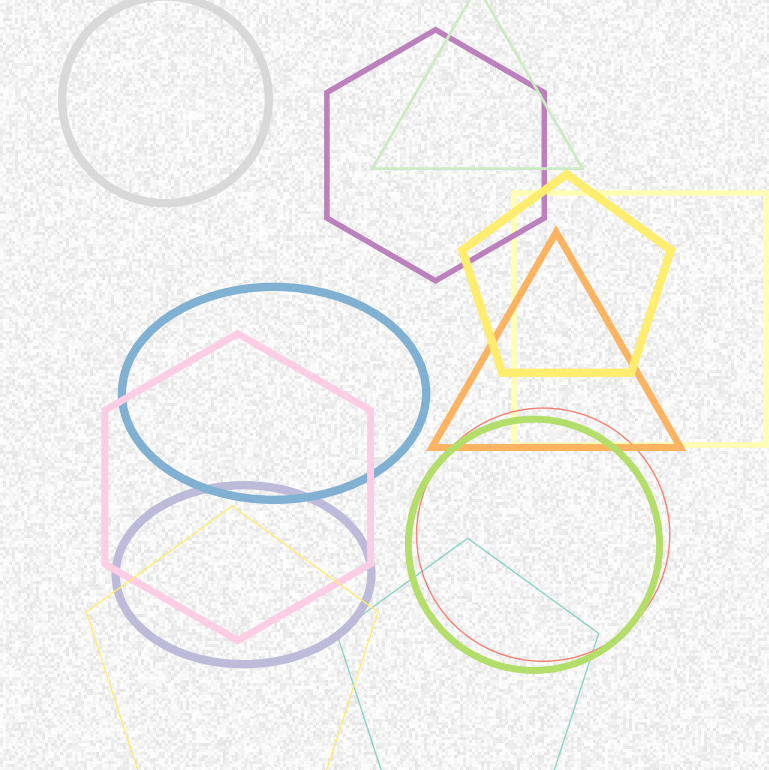[{"shape": "pentagon", "thickness": 0.5, "radius": 0.89, "center": [0.607, 0.122]}, {"shape": "square", "thickness": 2, "radius": 0.82, "center": [0.832, 0.586]}, {"shape": "oval", "thickness": 3, "radius": 0.83, "center": [0.316, 0.254]}, {"shape": "circle", "thickness": 0.5, "radius": 0.82, "center": [0.705, 0.306]}, {"shape": "oval", "thickness": 3, "radius": 0.99, "center": [0.356, 0.489]}, {"shape": "triangle", "thickness": 2.5, "radius": 0.93, "center": [0.722, 0.512]}, {"shape": "circle", "thickness": 2.5, "radius": 0.82, "center": [0.693, 0.292]}, {"shape": "hexagon", "thickness": 2.5, "radius": 1.0, "center": [0.309, 0.367]}, {"shape": "circle", "thickness": 3, "radius": 0.67, "center": [0.215, 0.87]}, {"shape": "hexagon", "thickness": 2, "radius": 0.81, "center": [0.566, 0.798]}, {"shape": "triangle", "thickness": 1, "radius": 0.79, "center": [0.62, 0.86]}, {"shape": "pentagon", "thickness": 3, "radius": 0.71, "center": [0.736, 0.631]}, {"shape": "pentagon", "thickness": 0.5, "radius": 1.0, "center": [0.302, 0.144]}]